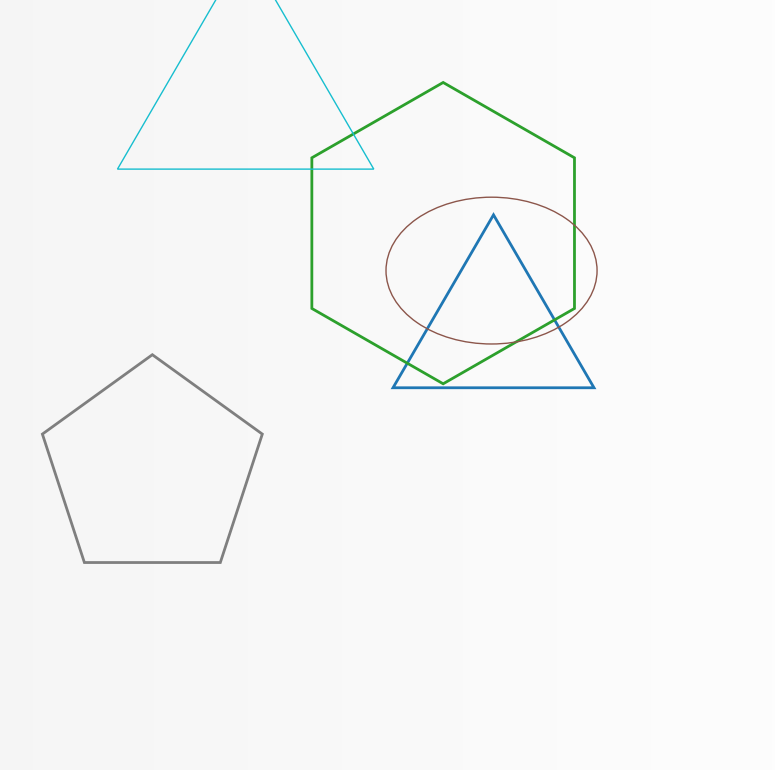[{"shape": "triangle", "thickness": 1, "radius": 0.75, "center": [0.637, 0.571]}, {"shape": "hexagon", "thickness": 1, "radius": 0.98, "center": [0.572, 0.697]}, {"shape": "oval", "thickness": 0.5, "radius": 0.68, "center": [0.634, 0.649]}, {"shape": "pentagon", "thickness": 1, "radius": 0.75, "center": [0.197, 0.39]}, {"shape": "triangle", "thickness": 0.5, "radius": 0.95, "center": [0.317, 0.876]}]